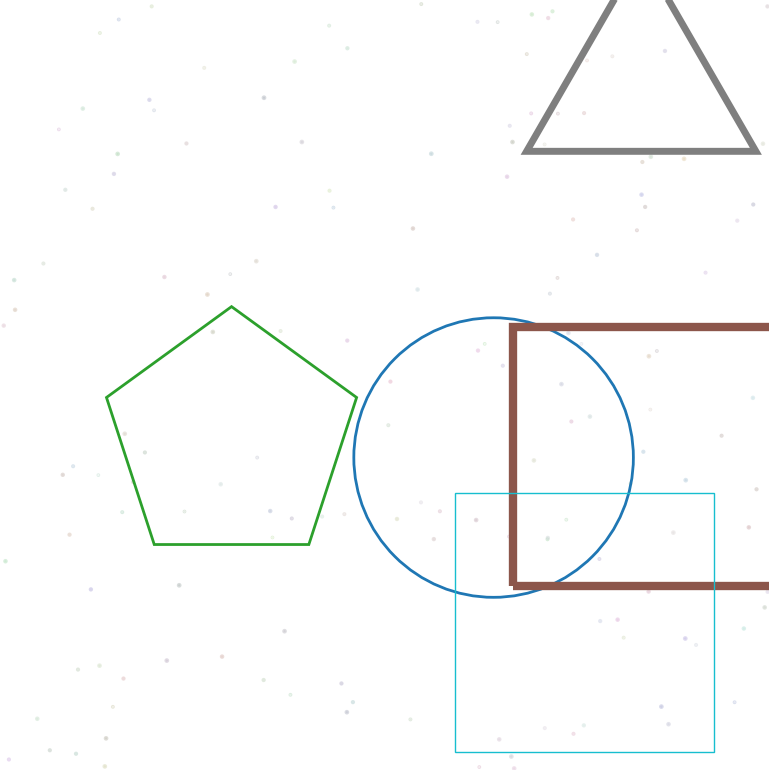[{"shape": "circle", "thickness": 1, "radius": 0.91, "center": [0.641, 0.406]}, {"shape": "pentagon", "thickness": 1, "radius": 0.85, "center": [0.301, 0.431]}, {"shape": "square", "thickness": 3, "radius": 0.84, "center": [0.835, 0.407]}, {"shape": "triangle", "thickness": 2.5, "radius": 0.86, "center": [0.833, 0.889]}, {"shape": "square", "thickness": 0.5, "radius": 0.84, "center": [0.759, 0.192]}]